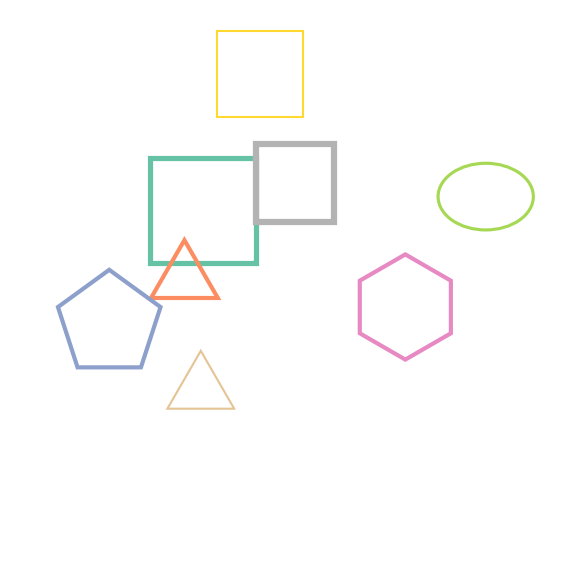[{"shape": "square", "thickness": 2.5, "radius": 0.46, "center": [0.352, 0.635]}, {"shape": "triangle", "thickness": 2, "radius": 0.33, "center": [0.319, 0.517]}, {"shape": "pentagon", "thickness": 2, "radius": 0.47, "center": [0.189, 0.439]}, {"shape": "hexagon", "thickness": 2, "radius": 0.46, "center": [0.702, 0.468]}, {"shape": "oval", "thickness": 1.5, "radius": 0.41, "center": [0.841, 0.659]}, {"shape": "square", "thickness": 1, "radius": 0.37, "center": [0.45, 0.871]}, {"shape": "triangle", "thickness": 1, "radius": 0.33, "center": [0.348, 0.325]}, {"shape": "square", "thickness": 3, "radius": 0.34, "center": [0.51, 0.682]}]